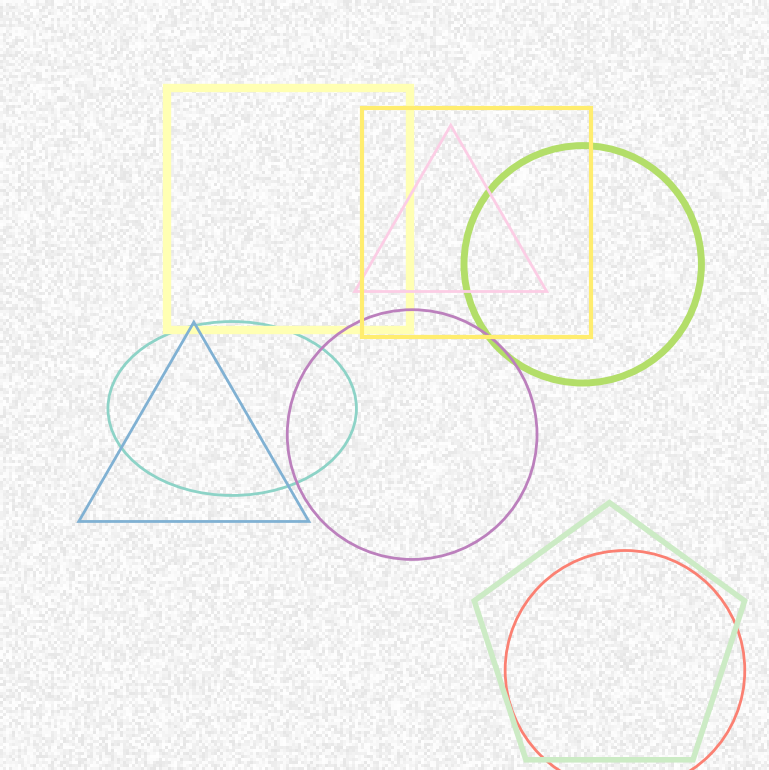[{"shape": "oval", "thickness": 1, "radius": 0.81, "center": [0.302, 0.469]}, {"shape": "square", "thickness": 3, "radius": 0.79, "center": [0.375, 0.728]}, {"shape": "circle", "thickness": 1, "radius": 0.78, "center": [0.812, 0.129]}, {"shape": "triangle", "thickness": 1, "radius": 0.86, "center": [0.252, 0.409]}, {"shape": "circle", "thickness": 2.5, "radius": 0.77, "center": [0.757, 0.657]}, {"shape": "triangle", "thickness": 1, "radius": 0.72, "center": [0.585, 0.693]}, {"shape": "circle", "thickness": 1, "radius": 0.81, "center": [0.535, 0.436]}, {"shape": "pentagon", "thickness": 2, "radius": 0.92, "center": [0.791, 0.163]}, {"shape": "square", "thickness": 1.5, "radius": 0.74, "center": [0.619, 0.711]}]